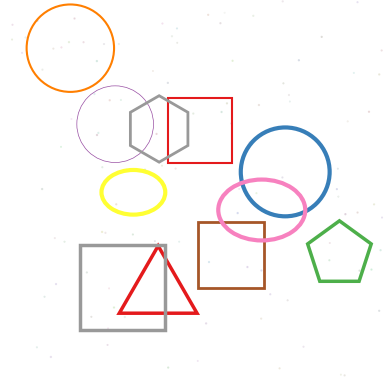[{"shape": "triangle", "thickness": 2.5, "radius": 0.58, "center": [0.411, 0.245]}, {"shape": "square", "thickness": 1.5, "radius": 0.42, "center": [0.52, 0.66]}, {"shape": "circle", "thickness": 3, "radius": 0.58, "center": [0.741, 0.554]}, {"shape": "pentagon", "thickness": 2.5, "radius": 0.43, "center": [0.882, 0.34]}, {"shape": "circle", "thickness": 0.5, "radius": 0.5, "center": [0.299, 0.677]}, {"shape": "circle", "thickness": 1.5, "radius": 0.57, "center": [0.183, 0.875]}, {"shape": "oval", "thickness": 3, "radius": 0.41, "center": [0.346, 0.501]}, {"shape": "square", "thickness": 2, "radius": 0.43, "center": [0.601, 0.338]}, {"shape": "oval", "thickness": 3, "radius": 0.56, "center": [0.68, 0.455]}, {"shape": "square", "thickness": 2.5, "radius": 0.55, "center": [0.318, 0.252]}, {"shape": "hexagon", "thickness": 2, "radius": 0.43, "center": [0.413, 0.665]}]